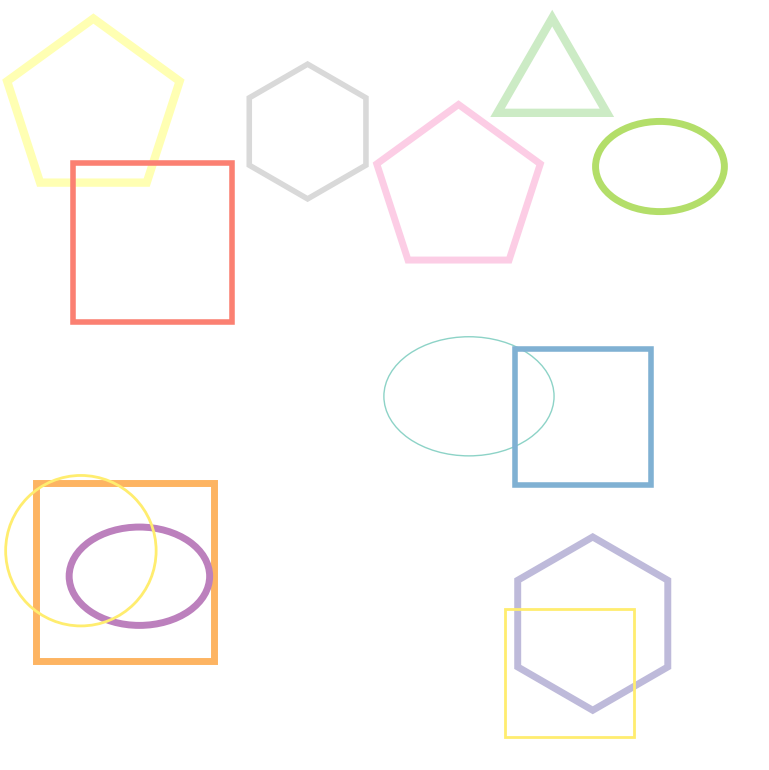[{"shape": "oval", "thickness": 0.5, "radius": 0.55, "center": [0.609, 0.485]}, {"shape": "pentagon", "thickness": 3, "radius": 0.59, "center": [0.121, 0.858]}, {"shape": "hexagon", "thickness": 2.5, "radius": 0.56, "center": [0.77, 0.19]}, {"shape": "square", "thickness": 2, "radius": 0.51, "center": [0.198, 0.685]}, {"shape": "square", "thickness": 2, "radius": 0.44, "center": [0.757, 0.459]}, {"shape": "square", "thickness": 2.5, "radius": 0.58, "center": [0.163, 0.257]}, {"shape": "oval", "thickness": 2.5, "radius": 0.42, "center": [0.857, 0.784]}, {"shape": "pentagon", "thickness": 2.5, "radius": 0.56, "center": [0.596, 0.753]}, {"shape": "hexagon", "thickness": 2, "radius": 0.44, "center": [0.399, 0.829]}, {"shape": "oval", "thickness": 2.5, "radius": 0.46, "center": [0.181, 0.252]}, {"shape": "triangle", "thickness": 3, "radius": 0.41, "center": [0.717, 0.894]}, {"shape": "circle", "thickness": 1, "radius": 0.49, "center": [0.105, 0.285]}, {"shape": "square", "thickness": 1, "radius": 0.42, "center": [0.74, 0.126]}]